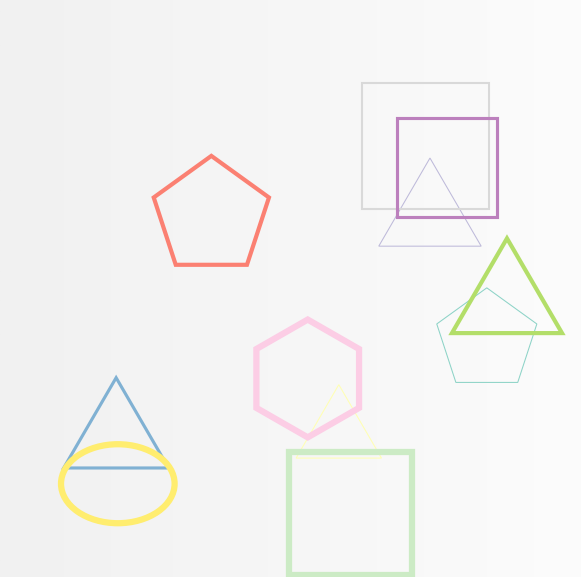[{"shape": "pentagon", "thickness": 0.5, "radius": 0.45, "center": [0.838, 0.41]}, {"shape": "triangle", "thickness": 0.5, "radius": 0.42, "center": [0.583, 0.248]}, {"shape": "triangle", "thickness": 0.5, "radius": 0.51, "center": [0.74, 0.624]}, {"shape": "pentagon", "thickness": 2, "radius": 0.52, "center": [0.364, 0.625]}, {"shape": "triangle", "thickness": 1.5, "radius": 0.52, "center": [0.2, 0.241]}, {"shape": "triangle", "thickness": 2, "radius": 0.55, "center": [0.872, 0.477]}, {"shape": "hexagon", "thickness": 3, "radius": 0.51, "center": [0.529, 0.344]}, {"shape": "square", "thickness": 1, "radius": 0.55, "center": [0.732, 0.746]}, {"shape": "square", "thickness": 1.5, "radius": 0.43, "center": [0.769, 0.709]}, {"shape": "square", "thickness": 3, "radius": 0.53, "center": [0.604, 0.11]}, {"shape": "oval", "thickness": 3, "radius": 0.49, "center": [0.203, 0.162]}]